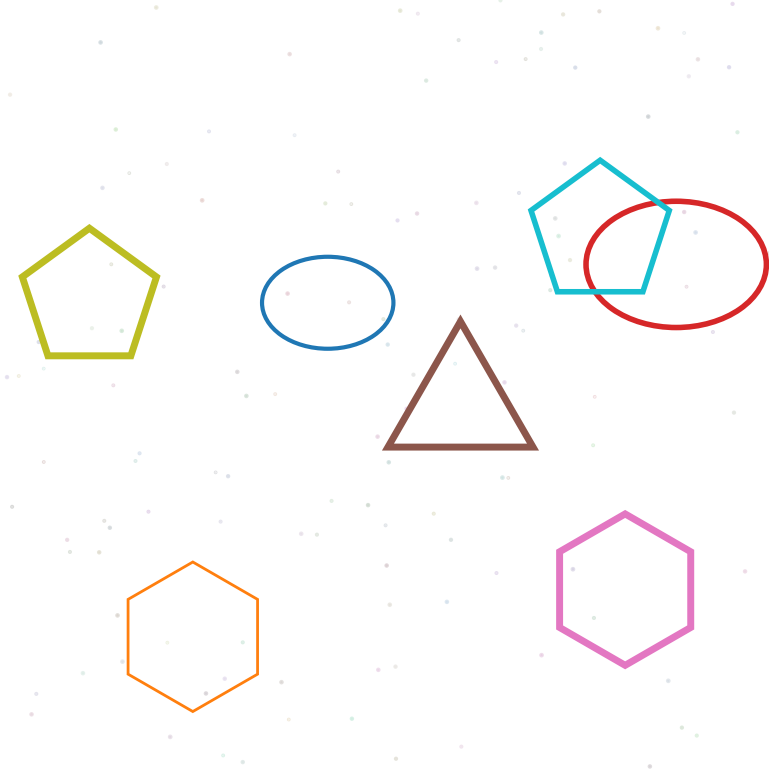[{"shape": "oval", "thickness": 1.5, "radius": 0.43, "center": [0.426, 0.607]}, {"shape": "hexagon", "thickness": 1, "radius": 0.49, "center": [0.25, 0.173]}, {"shape": "oval", "thickness": 2, "radius": 0.59, "center": [0.878, 0.657]}, {"shape": "triangle", "thickness": 2.5, "radius": 0.54, "center": [0.598, 0.474]}, {"shape": "hexagon", "thickness": 2.5, "radius": 0.49, "center": [0.812, 0.234]}, {"shape": "pentagon", "thickness": 2.5, "radius": 0.46, "center": [0.116, 0.612]}, {"shape": "pentagon", "thickness": 2, "radius": 0.47, "center": [0.779, 0.697]}]